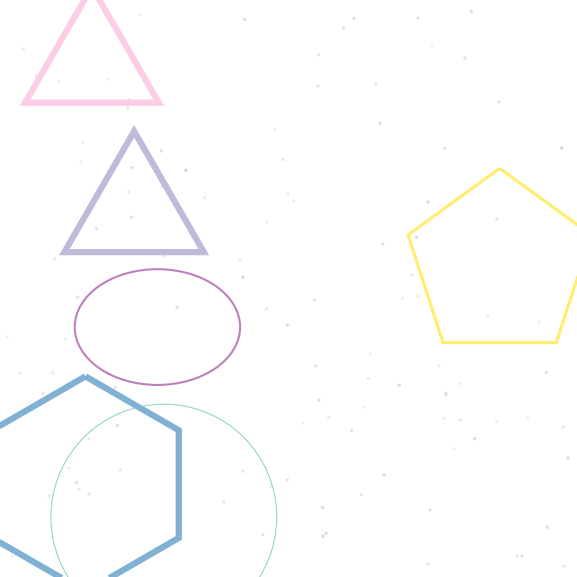[{"shape": "circle", "thickness": 0.5, "radius": 0.98, "center": [0.284, 0.104]}, {"shape": "triangle", "thickness": 3, "radius": 0.7, "center": [0.232, 0.632]}, {"shape": "hexagon", "thickness": 3, "radius": 0.93, "center": [0.148, 0.161]}, {"shape": "triangle", "thickness": 3, "radius": 0.67, "center": [0.159, 0.888]}, {"shape": "oval", "thickness": 1, "radius": 0.72, "center": [0.273, 0.433]}, {"shape": "pentagon", "thickness": 1.5, "radius": 0.83, "center": [0.865, 0.541]}]